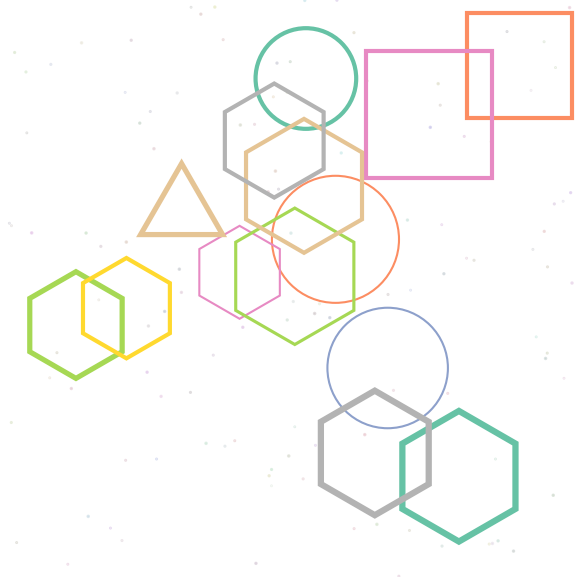[{"shape": "circle", "thickness": 2, "radius": 0.44, "center": [0.53, 0.863]}, {"shape": "hexagon", "thickness": 3, "radius": 0.57, "center": [0.795, 0.174]}, {"shape": "square", "thickness": 2, "radius": 0.45, "center": [0.899, 0.886]}, {"shape": "circle", "thickness": 1, "radius": 0.55, "center": [0.581, 0.585]}, {"shape": "circle", "thickness": 1, "radius": 0.52, "center": [0.671, 0.362]}, {"shape": "square", "thickness": 2, "radius": 0.55, "center": [0.743, 0.801]}, {"shape": "hexagon", "thickness": 1, "radius": 0.4, "center": [0.415, 0.528]}, {"shape": "hexagon", "thickness": 1.5, "radius": 0.59, "center": [0.51, 0.521]}, {"shape": "hexagon", "thickness": 2.5, "radius": 0.46, "center": [0.132, 0.436]}, {"shape": "hexagon", "thickness": 2, "radius": 0.43, "center": [0.219, 0.466]}, {"shape": "hexagon", "thickness": 2, "radius": 0.58, "center": [0.526, 0.677]}, {"shape": "triangle", "thickness": 2.5, "radius": 0.41, "center": [0.314, 0.634]}, {"shape": "hexagon", "thickness": 3, "radius": 0.54, "center": [0.649, 0.215]}, {"shape": "hexagon", "thickness": 2, "radius": 0.49, "center": [0.475, 0.756]}]